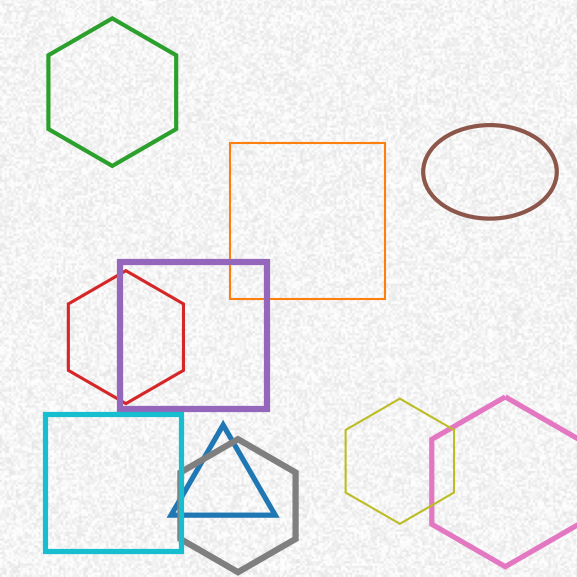[{"shape": "triangle", "thickness": 2.5, "radius": 0.52, "center": [0.386, 0.159]}, {"shape": "square", "thickness": 1, "radius": 0.67, "center": [0.532, 0.617]}, {"shape": "hexagon", "thickness": 2, "radius": 0.64, "center": [0.194, 0.84]}, {"shape": "hexagon", "thickness": 1.5, "radius": 0.58, "center": [0.218, 0.415]}, {"shape": "square", "thickness": 3, "radius": 0.64, "center": [0.336, 0.418]}, {"shape": "oval", "thickness": 2, "radius": 0.58, "center": [0.848, 0.702]}, {"shape": "hexagon", "thickness": 2.5, "radius": 0.73, "center": [0.875, 0.165]}, {"shape": "hexagon", "thickness": 3, "radius": 0.58, "center": [0.412, 0.123]}, {"shape": "hexagon", "thickness": 1, "radius": 0.54, "center": [0.692, 0.2]}, {"shape": "square", "thickness": 2.5, "radius": 0.59, "center": [0.195, 0.164]}]